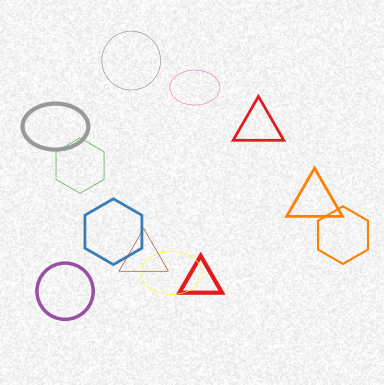[{"shape": "triangle", "thickness": 3, "radius": 0.32, "center": [0.521, 0.272]}, {"shape": "triangle", "thickness": 2, "radius": 0.38, "center": [0.671, 0.674]}, {"shape": "hexagon", "thickness": 2, "radius": 0.43, "center": [0.295, 0.398]}, {"shape": "hexagon", "thickness": 0.5, "radius": 0.36, "center": [0.208, 0.57]}, {"shape": "circle", "thickness": 2.5, "radius": 0.37, "center": [0.169, 0.244]}, {"shape": "triangle", "thickness": 2, "radius": 0.42, "center": [0.817, 0.48]}, {"shape": "hexagon", "thickness": 1.5, "radius": 0.37, "center": [0.891, 0.389]}, {"shape": "oval", "thickness": 0.5, "radius": 0.4, "center": [0.445, 0.291]}, {"shape": "triangle", "thickness": 0.5, "radius": 0.37, "center": [0.373, 0.332]}, {"shape": "oval", "thickness": 0.5, "radius": 0.32, "center": [0.506, 0.773]}, {"shape": "circle", "thickness": 0.5, "radius": 0.38, "center": [0.341, 0.843]}, {"shape": "oval", "thickness": 3, "radius": 0.43, "center": [0.144, 0.671]}]